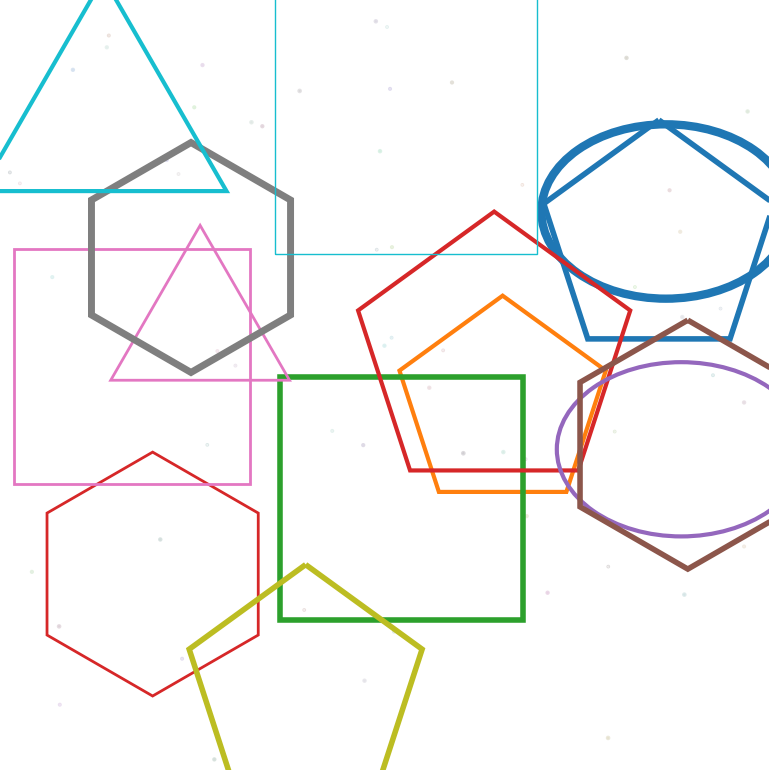[{"shape": "pentagon", "thickness": 2, "radius": 0.79, "center": [0.856, 0.687]}, {"shape": "oval", "thickness": 3, "radius": 0.81, "center": [0.865, 0.725]}, {"shape": "pentagon", "thickness": 1.5, "radius": 0.7, "center": [0.653, 0.475]}, {"shape": "square", "thickness": 2, "radius": 0.79, "center": [0.522, 0.352]}, {"shape": "pentagon", "thickness": 1.5, "radius": 0.93, "center": [0.642, 0.539]}, {"shape": "hexagon", "thickness": 1, "radius": 0.79, "center": [0.198, 0.254]}, {"shape": "oval", "thickness": 1.5, "radius": 0.81, "center": [0.885, 0.417]}, {"shape": "hexagon", "thickness": 2, "radius": 0.81, "center": [0.893, 0.423]}, {"shape": "triangle", "thickness": 1, "radius": 0.67, "center": [0.26, 0.573]}, {"shape": "square", "thickness": 1, "radius": 0.76, "center": [0.171, 0.523]}, {"shape": "hexagon", "thickness": 2.5, "radius": 0.75, "center": [0.248, 0.666]}, {"shape": "pentagon", "thickness": 2, "radius": 0.8, "center": [0.397, 0.108]}, {"shape": "triangle", "thickness": 1.5, "radius": 0.92, "center": [0.134, 0.844]}, {"shape": "square", "thickness": 0.5, "radius": 0.85, "center": [0.527, 0.839]}]